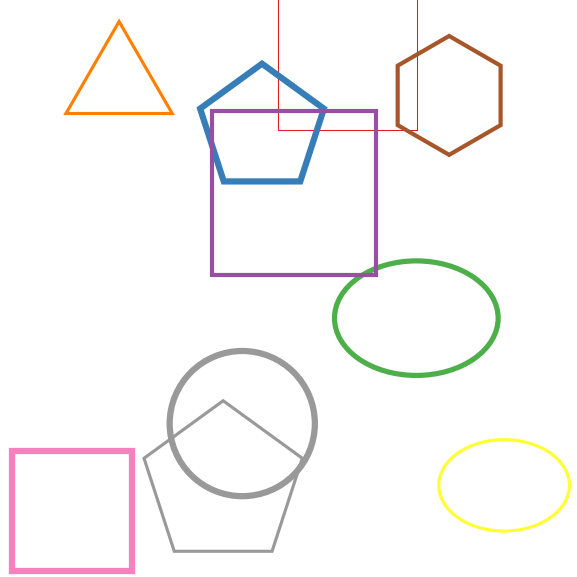[{"shape": "square", "thickness": 0.5, "radius": 0.6, "center": [0.602, 0.894]}, {"shape": "pentagon", "thickness": 3, "radius": 0.56, "center": [0.454, 0.776]}, {"shape": "oval", "thickness": 2.5, "radius": 0.71, "center": [0.721, 0.448]}, {"shape": "square", "thickness": 2, "radius": 0.71, "center": [0.509, 0.665]}, {"shape": "triangle", "thickness": 1.5, "radius": 0.53, "center": [0.206, 0.856]}, {"shape": "oval", "thickness": 1.5, "radius": 0.57, "center": [0.873, 0.159]}, {"shape": "hexagon", "thickness": 2, "radius": 0.51, "center": [0.778, 0.834]}, {"shape": "square", "thickness": 3, "radius": 0.52, "center": [0.124, 0.115]}, {"shape": "pentagon", "thickness": 1.5, "radius": 0.72, "center": [0.386, 0.161]}, {"shape": "circle", "thickness": 3, "radius": 0.63, "center": [0.419, 0.266]}]